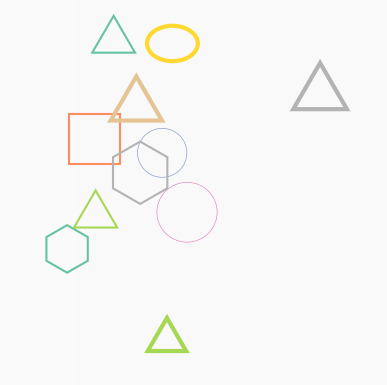[{"shape": "hexagon", "thickness": 1.5, "radius": 0.31, "center": [0.173, 0.353]}, {"shape": "triangle", "thickness": 1.5, "radius": 0.32, "center": [0.293, 0.895]}, {"shape": "square", "thickness": 1.5, "radius": 0.33, "center": [0.244, 0.639]}, {"shape": "circle", "thickness": 0.5, "radius": 0.32, "center": [0.419, 0.603]}, {"shape": "circle", "thickness": 0.5, "radius": 0.39, "center": [0.483, 0.449]}, {"shape": "triangle", "thickness": 1.5, "radius": 0.32, "center": [0.247, 0.441]}, {"shape": "triangle", "thickness": 3, "radius": 0.29, "center": [0.431, 0.117]}, {"shape": "oval", "thickness": 3, "radius": 0.33, "center": [0.445, 0.887]}, {"shape": "triangle", "thickness": 3, "radius": 0.38, "center": [0.352, 0.725]}, {"shape": "hexagon", "thickness": 1.5, "radius": 0.4, "center": [0.362, 0.551]}, {"shape": "triangle", "thickness": 3, "radius": 0.4, "center": [0.826, 0.756]}]